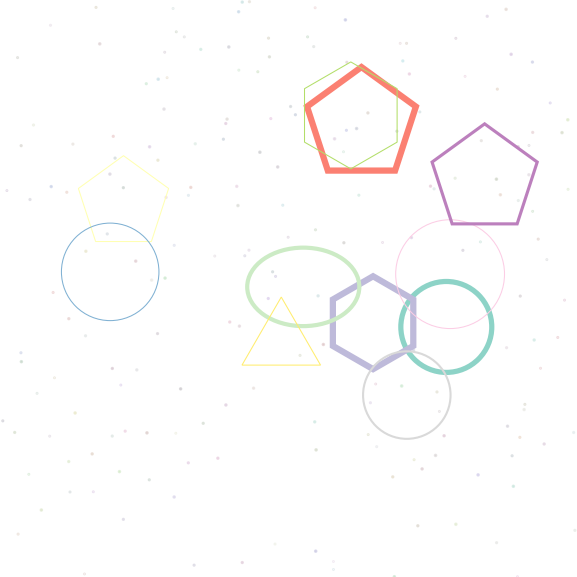[{"shape": "circle", "thickness": 2.5, "radius": 0.39, "center": [0.773, 0.433]}, {"shape": "pentagon", "thickness": 0.5, "radius": 0.41, "center": [0.214, 0.647]}, {"shape": "hexagon", "thickness": 3, "radius": 0.4, "center": [0.646, 0.44]}, {"shape": "pentagon", "thickness": 3, "radius": 0.5, "center": [0.626, 0.784]}, {"shape": "circle", "thickness": 0.5, "radius": 0.42, "center": [0.191, 0.528]}, {"shape": "hexagon", "thickness": 0.5, "radius": 0.46, "center": [0.607, 0.799]}, {"shape": "circle", "thickness": 0.5, "radius": 0.47, "center": [0.779, 0.524]}, {"shape": "circle", "thickness": 1, "radius": 0.38, "center": [0.704, 0.315]}, {"shape": "pentagon", "thickness": 1.5, "radius": 0.48, "center": [0.839, 0.689]}, {"shape": "oval", "thickness": 2, "radius": 0.49, "center": [0.525, 0.502]}, {"shape": "triangle", "thickness": 0.5, "radius": 0.39, "center": [0.487, 0.406]}]